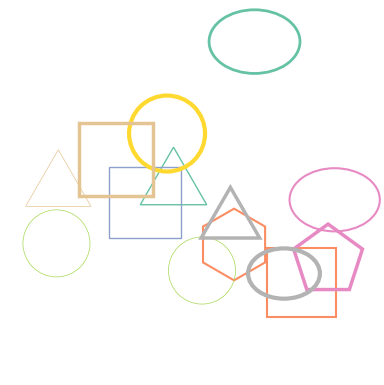[{"shape": "oval", "thickness": 2, "radius": 0.59, "center": [0.661, 0.892]}, {"shape": "triangle", "thickness": 1, "radius": 0.5, "center": [0.451, 0.518]}, {"shape": "hexagon", "thickness": 1.5, "radius": 0.47, "center": [0.608, 0.365]}, {"shape": "square", "thickness": 1.5, "radius": 0.45, "center": [0.782, 0.265]}, {"shape": "square", "thickness": 1, "radius": 0.47, "center": [0.377, 0.474]}, {"shape": "oval", "thickness": 1.5, "radius": 0.59, "center": [0.869, 0.481]}, {"shape": "pentagon", "thickness": 2.5, "radius": 0.47, "center": [0.852, 0.324]}, {"shape": "circle", "thickness": 0.5, "radius": 0.44, "center": [0.147, 0.368]}, {"shape": "circle", "thickness": 0.5, "radius": 0.44, "center": [0.525, 0.297]}, {"shape": "circle", "thickness": 3, "radius": 0.49, "center": [0.434, 0.653]}, {"shape": "triangle", "thickness": 0.5, "radius": 0.49, "center": [0.151, 0.513]}, {"shape": "square", "thickness": 2.5, "radius": 0.48, "center": [0.3, 0.586]}, {"shape": "triangle", "thickness": 2.5, "radius": 0.44, "center": [0.598, 0.426]}, {"shape": "oval", "thickness": 3, "radius": 0.47, "center": [0.738, 0.289]}]